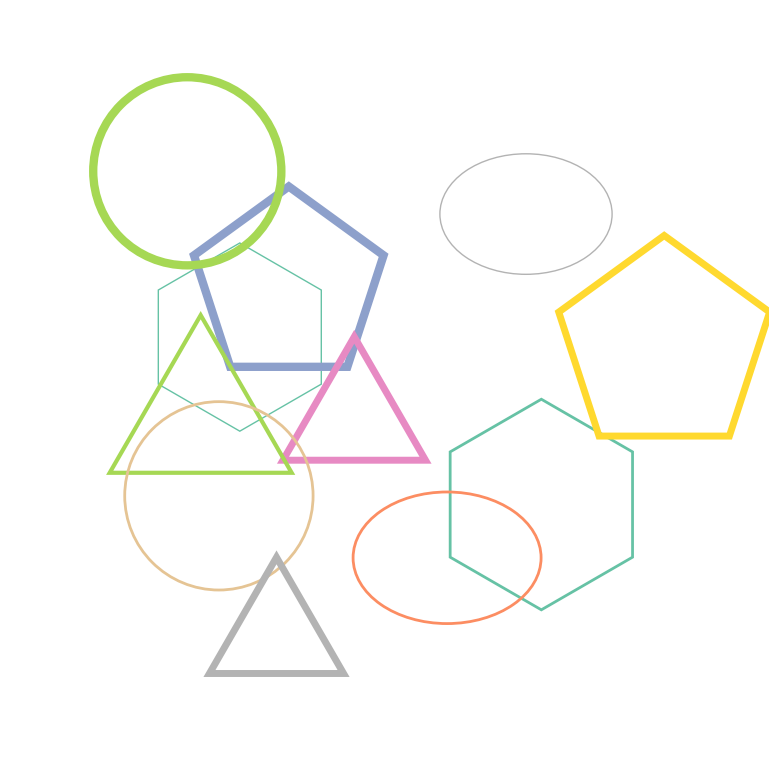[{"shape": "hexagon", "thickness": 0.5, "radius": 0.61, "center": [0.311, 0.562]}, {"shape": "hexagon", "thickness": 1, "radius": 0.68, "center": [0.703, 0.345]}, {"shape": "oval", "thickness": 1, "radius": 0.61, "center": [0.581, 0.276]}, {"shape": "pentagon", "thickness": 3, "radius": 0.65, "center": [0.375, 0.628]}, {"shape": "triangle", "thickness": 2.5, "radius": 0.53, "center": [0.46, 0.456]}, {"shape": "triangle", "thickness": 1.5, "radius": 0.68, "center": [0.261, 0.454]}, {"shape": "circle", "thickness": 3, "radius": 0.61, "center": [0.243, 0.778]}, {"shape": "pentagon", "thickness": 2.5, "radius": 0.72, "center": [0.863, 0.55]}, {"shape": "circle", "thickness": 1, "radius": 0.61, "center": [0.284, 0.356]}, {"shape": "oval", "thickness": 0.5, "radius": 0.56, "center": [0.683, 0.722]}, {"shape": "triangle", "thickness": 2.5, "radius": 0.5, "center": [0.359, 0.176]}]